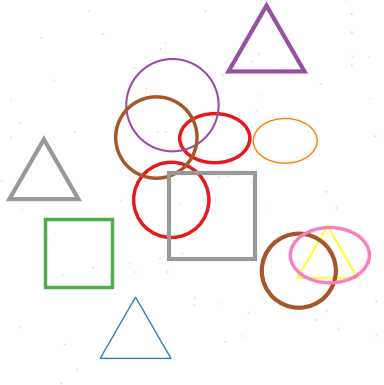[{"shape": "oval", "thickness": 2.5, "radius": 0.46, "center": [0.558, 0.641]}, {"shape": "circle", "thickness": 2.5, "radius": 0.49, "center": [0.445, 0.481]}, {"shape": "triangle", "thickness": 1, "radius": 0.53, "center": [0.352, 0.122]}, {"shape": "square", "thickness": 2.5, "radius": 0.44, "center": [0.204, 0.342]}, {"shape": "triangle", "thickness": 3, "radius": 0.57, "center": [0.692, 0.871]}, {"shape": "circle", "thickness": 1.5, "radius": 0.6, "center": [0.448, 0.727]}, {"shape": "oval", "thickness": 1, "radius": 0.41, "center": [0.741, 0.634]}, {"shape": "triangle", "thickness": 1.5, "radius": 0.45, "center": [0.851, 0.323]}, {"shape": "circle", "thickness": 3, "radius": 0.48, "center": [0.776, 0.297]}, {"shape": "circle", "thickness": 2.5, "radius": 0.53, "center": [0.406, 0.643]}, {"shape": "oval", "thickness": 2.5, "radius": 0.51, "center": [0.857, 0.337]}, {"shape": "square", "thickness": 3, "radius": 0.56, "center": [0.551, 0.439]}, {"shape": "triangle", "thickness": 3, "radius": 0.52, "center": [0.114, 0.534]}]